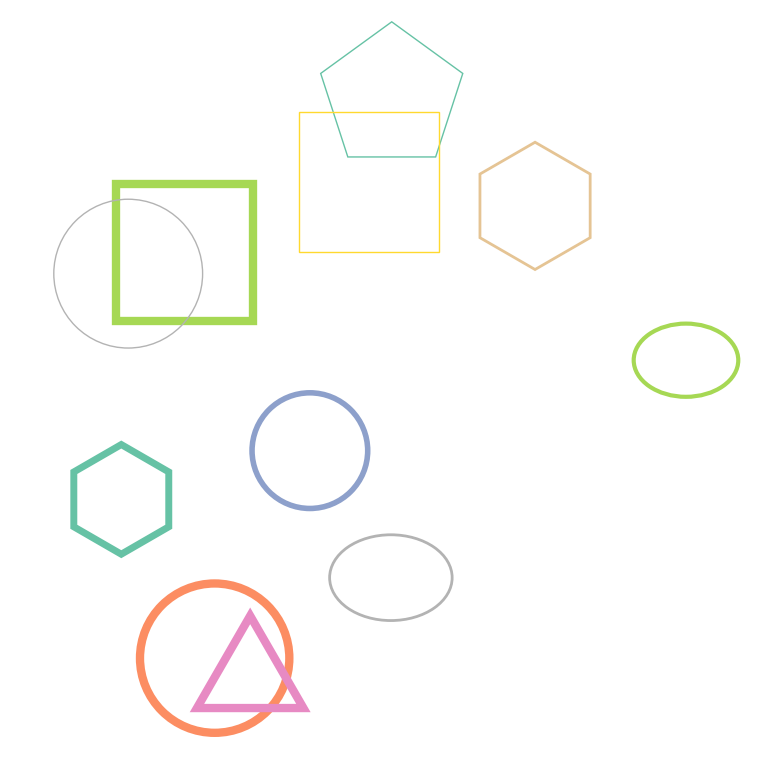[{"shape": "hexagon", "thickness": 2.5, "radius": 0.36, "center": [0.158, 0.351]}, {"shape": "pentagon", "thickness": 0.5, "radius": 0.49, "center": [0.509, 0.875]}, {"shape": "circle", "thickness": 3, "radius": 0.48, "center": [0.279, 0.145]}, {"shape": "circle", "thickness": 2, "radius": 0.38, "center": [0.402, 0.415]}, {"shape": "triangle", "thickness": 3, "radius": 0.4, "center": [0.325, 0.12]}, {"shape": "oval", "thickness": 1.5, "radius": 0.34, "center": [0.891, 0.532]}, {"shape": "square", "thickness": 3, "radius": 0.45, "center": [0.24, 0.672]}, {"shape": "square", "thickness": 0.5, "radius": 0.46, "center": [0.479, 0.763]}, {"shape": "hexagon", "thickness": 1, "radius": 0.41, "center": [0.695, 0.733]}, {"shape": "oval", "thickness": 1, "radius": 0.4, "center": [0.508, 0.25]}, {"shape": "circle", "thickness": 0.5, "radius": 0.48, "center": [0.166, 0.645]}]